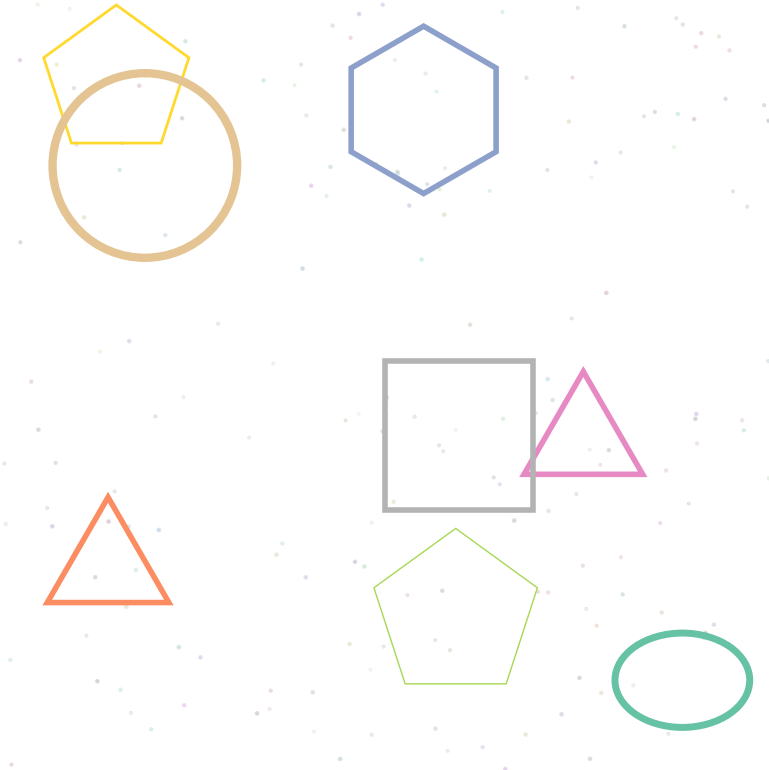[{"shape": "oval", "thickness": 2.5, "radius": 0.44, "center": [0.886, 0.117]}, {"shape": "triangle", "thickness": 2, "radius": 0.46, "center": [0.14, 0.263]}, {"shape": "hexagon", "thickness": 2, "radius": 0.54, "center": [0.55, 0.857]}, {"shape": "triangle", "thickness": 2, "radius": 0.44, "center": [0.758, 0.428]}, {"shape": "pentagon", "thickness": 0.5, "radius": 0.56, "center": [0.592, 0.202]}, {"shape": "pentagon", "thickness": 1, "radius": 0.5, "center": [0.151, 0.894]}, {"shape": "circle", "thickness": 3, "radius": 0.6, "center": [0.188, 0.785]}, {"shape": "square", "thickness": 2, "radius": 0.48, "center": [0.596, 0.434]}]